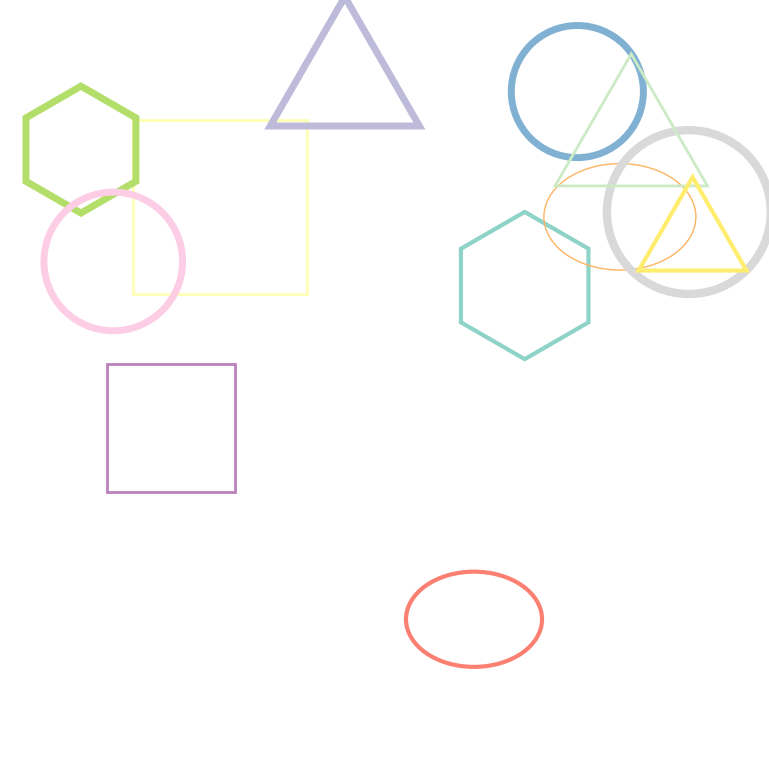[{"shape": "hexagon", "thickness": 1.5, "radius": 0.48, "center": [0.681, 0.629]}, {"shape": "square", "thickness": 1, "radius": 0.56, "center": [0.286, 0.731]}, {"shape": "triangle", "thickness": 2.5, "radius": 0.56, "center": [0.448, 0.892]}, {"shape": "oval", "thickness": 1.5, "radius": 0.44, "center": [0.616, 0.196]}, {"shape": "circle", "thickness": 2.5, "radius": 0.43, "center": [0.75, 0.881]}, {"shape": "oval", "thickness": 0.5, "radius": 0.49, "center": [0.805, 0.718]}, {"shape": "hexagon", "thickness": 2.5, "radius": 0.41, "center": [0.105, 0.806]}, {"shape": "circle", "thickness": 2.5, "radius": 0.45, "center": [0.147, 0.66]}, {"shape": "circle", "thickness": 3, "radius": 0.53, "center": [0.895, 0.725]}, {"shape": "square", "thickness": 1, "radius": 0.42, "center": [0.222, 0.444]}, {"shape": "triangle", "thickness": 1, "radius": 0.57, "center": [0.82, 0.816]}, {"shape": "triangle", "thickness": 1.5, "radius": 0.4, "center": [0.899, 0.689]}]